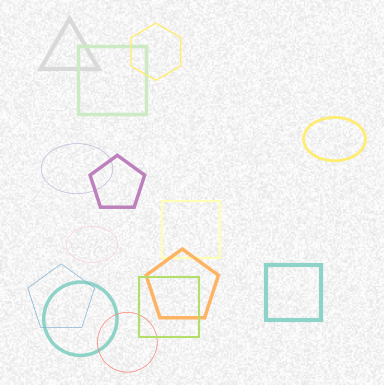[{"shape": "square", "thickness": 3, "radius": 0.36, "center": [0.762, 0.241]}, {"shape": "circle", "thickness": 2.5, "radius": 0.48, "center": [0.209, 0.172]}, {"shape": "square", "thickness": 1.5, "radius": 0.37, "center": [0.496, 0.405]}, {"shape": "oval", "thickness": 0.5, "radius": 0.47, "center": [0.2, 0.562]}, {"shape": "circle", "thickness": 0.5, "radius": 0.39, "center": [0.331, 0.111]}, {"shape": "pentagon", "thickness": 0.5, "radius": 0.46, "center": [0.159, 0.224]}, {"shape": "pentagon", "thickness": 2.5, "radius": 0.49, "center": [0.473, 0.255]}, {"shape": "square", "thickness": 1.5, "radius": 0.39, "center": [0.439, 0.202]}, {"shape": "oval", "thickness": 0.5, "radius": 0.33, "center": [0.239, 0.365]}, {"shape": "triangle", "thickness": 3, "radius": 0.44, "center": [0.181, 0.864]}, {"shape": "pentagon", "thickness": 2.5, "radius": 0.37, "center": [0.305, 0.522]}, {"shape": "square", "thickness": 2.5, "radius": 0.44, "center": [0.291, 0.792]}, {"shape": "oval", "thickness": 2, "radius": 0.4, "center": [0.869, 0.639]}, {"shape": "hexagon", "thickness": 1, "radius": 0.37, "center": [0.405, 0.866]}]